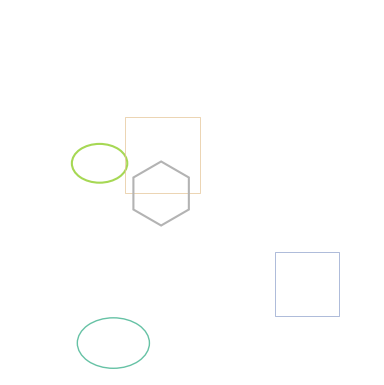[{"shape": "oval", "thickness": 1, "radius": 0.47, "center": [0.294, 0.109]}, {"shape": "square", "thickness": 0.5, "radius": 0.42, "center": [0.797, 0.263]}, {"shape": "oval", "thickness": 1.5, "radius": 0.36, "center": [0.259, 0.576]}, {"shape": "square", "thickness": 0.5, "radius": 0.49, "center": [0.422, 0.598]}, {"shape": "hexagon", "thickness": 1.5, "radius": 0.42, "center": [0.419, 0.497]}]